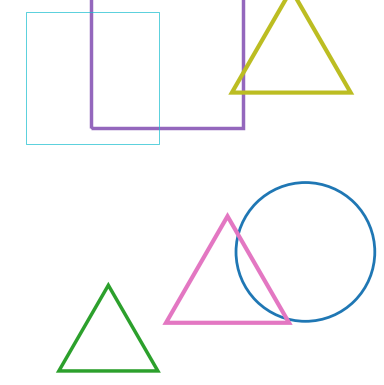[{"shape": "circle", "thickness": 2, "radius": 0.9, "center": [0.793, 0.346]}, {"shape": "triangle", "thickness": 2.5, "radius": 0.74, "center": [0.281, 0.111]}, {"shape": "square", "thickness": 2.5, "radius": 0.99, "center": [0.433, 0.866]}, {"shape": "triangle", "thickness": 3, "radius": 0.92, "center": [0.591, 0.254]}, {"shape": "triangle", "thickness": 3, "radius": 0.89, "center": [0.757, 0.849]}, {"shape": "square", "thickness": 0.5, "radius": 0.86, "center": [0.241, 0.797]}]